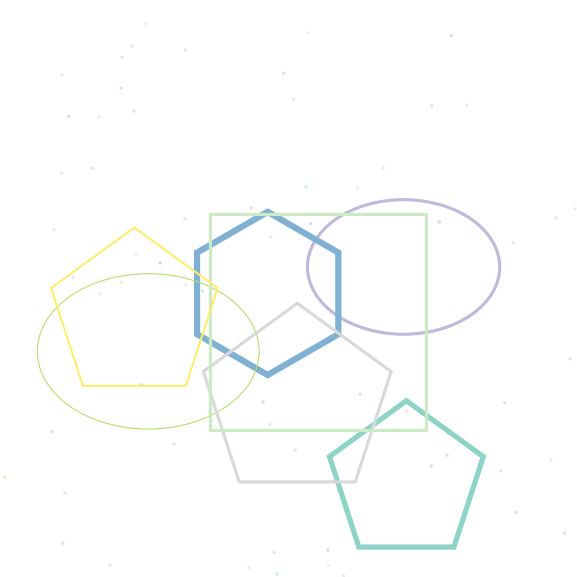[{"shape": "pentagon", "thickness": 2.5, "radius": 0.7, "center": [0.704, 0.165]}, {"shape": "oval", "thickness": 1.5, "radius": 0.83, "center": [0.699, 0.537]}, {"shape": "hexagon", "thickness": 3, "radius": 0.71, "center": [0.464, 0.491]}, {"shape": "oval", "thickness": 0.5, "radius": 0.96, "center": [0.257, 0.391]}, {"shape": "pentagon", "thickness": 1.5, "radius": 0.85, "center": [0.515, 0.303]}, {"shape": "square", "thickness": 1.5, "radius": 0.94, "center": [0.551, 0.441]}, {"shape": "pentagon", "thickness": 1, "radius": 0.76, "center": [0.233, 0.454]}]